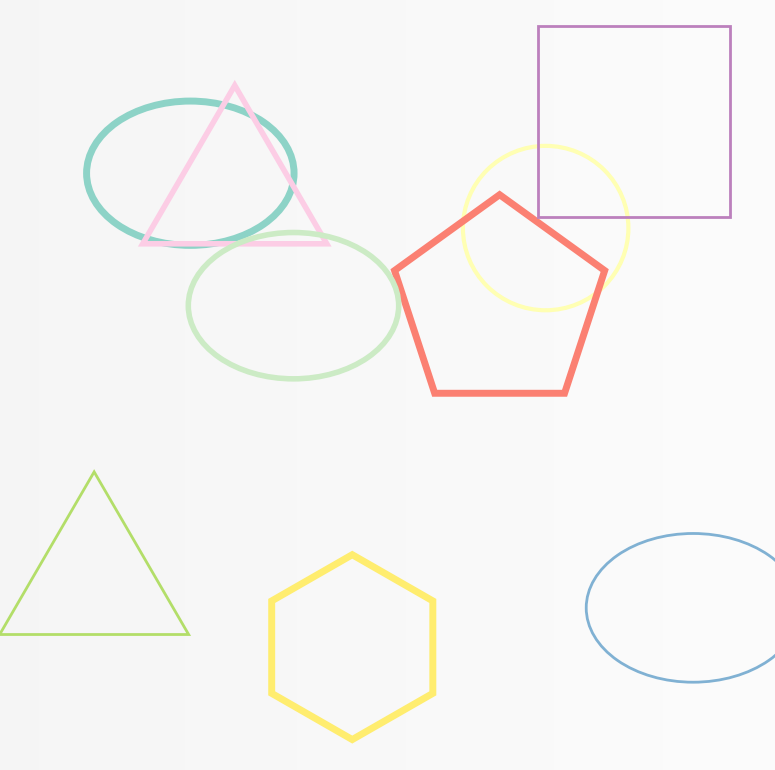[{"shape": "oval", "thickness": 2.5, "radius": 0.67, "center": [0.246, 0.775]}, {"shape": "circle", "thickness": 1.5, "radius": 0.53, "center": [0.704, 0.704]}, {"shape": "pentagon", "thickness": 2.5, "radius": 0.71, "center": [0.645, 0.605]}, {"shape": "oval", "thickness": 1, "radius": 0.69, "center": [0.894, 0.211]}, {"shape": "triangle", "thickness": 1, "radius": 0.7, "center": [0.121, 0.246]}, {"shape": "triangle", "thickness": 2, "radius": 0.69, "center": [0.303, 0.752]}, {"shape": "square", "thickness": 1, "radius": 0.62, "center": [0.818, 0.842]}, {"shape": "oval", "thickness": 2, "radius": 0.68, "center": [0.379, 0.603]}, {"shape": "hexagon", "thickness": 2.5, "radius": 0.6, "center": [0.455, 0.16]}]